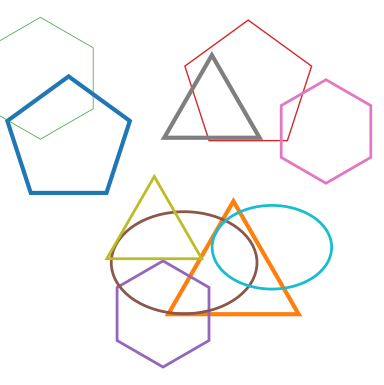[{"shape": "pentagon", "thickness": 3, "radius": 0.84, "center": [0.178, 0.634]}, {"shape": "triangle", "thickness": 3, "radius": 0.98, "center": [0.606, 0.282]}, {"shape": "hexagon", "thickness": 0.5, "radius": 0.79, "center": [0.105, 0.797]}, {"shape": "pentagon", "thickness": 1, "radius": 0.87, "center": [0.645, 0.775]}, {"shape": "hexagon", "thickness": 2, "radius": 0.69, "center": [0.423, 0.184]}, {"shape": "oval", "thickness": 2, "radius": 0.95, "center": [0.478, 0.318]}, {"shape": "hexagon", "thickness": 2, "radius": 0.67, "center": [0.847, 0.658]}, {"shape": "triangle", "thickness": 3, "radius": 0.72, "center": [0.55, 0.714]}, {"shape": "triangle", "thickness": 2, "radius": 0.71, "center": [0.401, 0.399]}, {"shape": "oval", "thickness": 2, "radius": 0.78, "center": [0.706, 0.358]}]